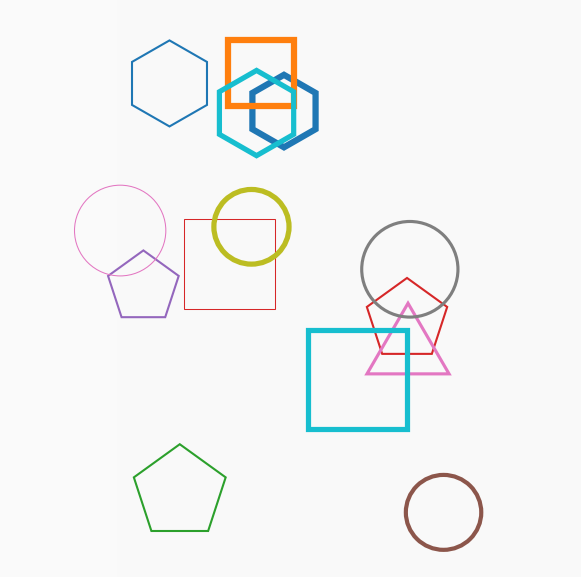[{"shape": "hexagon", "thickness": 1, "radius": 0.37, "center": [0.292, 0.855]}, {"shape": "hexagon", "thickness": 3, "radius": 0.31, "center": [0.489, 0.807]}, {"shape": "square", "thickness": 3, "radius": 0.29, "center": [0.449, 0.872]}, {"shape": "pentagon", "thickness": 1, "radius": 0.42, "center": [0.309, 0.147]}, {"shape": "pentagon", "thickness": 1, "radius": 0.36, "center": [0.7, 0.445]}, {"shape": "square", "thickness": 0.5, "radius": 0.39, "center": [0.395, 0.542]}, {"shape": "pentagon", "thickness": 1, "radius": 0.32, "center": [0.247, 0.502]}, {"shape": "circle", "thickness": 2, "radius": 0.32, "center": [0.763, 0.112]}, {"shape": "circle", "thickness": 0.5, "radius": 0.39, "center": [0.207, 0.6]}, {"shape": "triangle", "thickness": 1.5, "radius": 0.41, "center": [0.702, 0.393]}, {"shape": "circle", "thickness": 1.5, "radius": 0.41, "center": [0.705, 0.533]}, {"shape": "circle", "thickness": 2.5, "radius": 0.32, "center": [0.433, 0.606]}, {"shape": "square", "thickness": 2.5, "radius": 0.43, "center": [0.615, 0.342]}, {"shape": "hexagon", "thickness": 2.5, "radius": 0.37, "center": [0.441, 0.803]}]